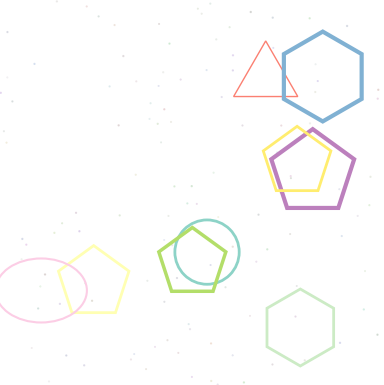[{"shape": "circle", "thickness": 2, "radius": 0.42, "center": [0.538, 0.345]}, {"shape": "pentagon", "thickness": 2, "radius": 0.48, "center": [0.243, 0.266]}, {"shape": "triangle", "thickness": 1, "radius": 0.48, "center": [0.69, 0.797]}, {"shape": "hexagon", "thickness": 3, "radius": 0.58, "center": [0.838, 0.801]}, {"shape": "pentagon", "thickness": 2.5, "radius": 0.46, "center": [0.5, 0.317]}, {"shape": "oval", "thickness": 1.5, "radius": 0.59, "center": [0.107, 0.246]}, {"shape": "pentagon", "thickness": 3, "radius": 0.57, "center": [0.812, 0.551]}, {"shape": "hexagon", "thickness": 2, "radius": 0.5, "center": [0.78, 0.149]}, {"shape": "pentagon", "thickness": 2, "radius": 0.46, "center": [0.772, 0.58]}]